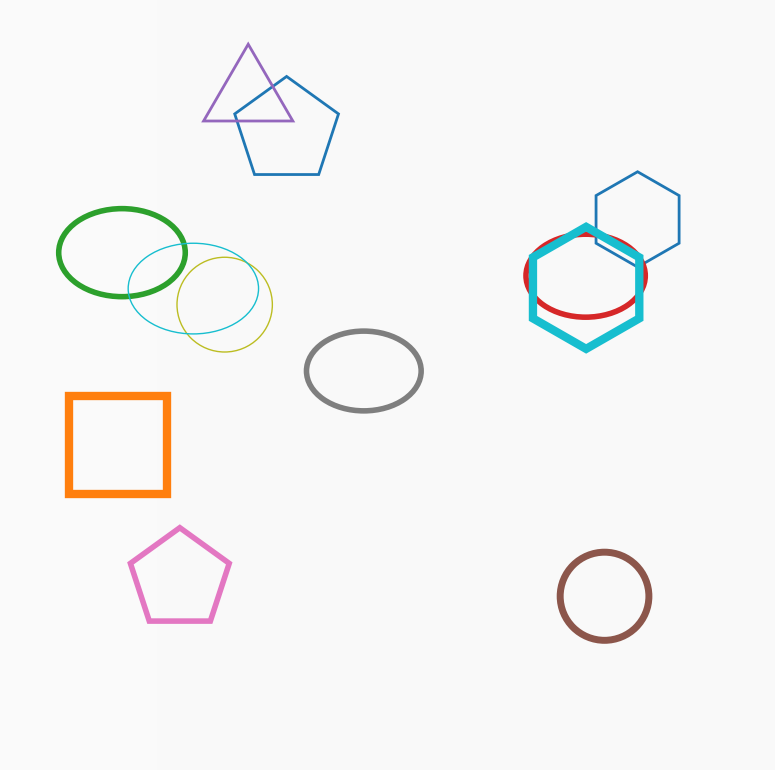[{"shape": "hexagon", "thickness": 1, "radius": 0.31, "center": [0.823, 0.715]}, {"shape": "pentagon", "thickness": 1, "radius": 0.35, "center": [0.37, 0.83]}, {"shape": "square", "thickness": 3, "radius": 0.32, "center": [0.152, 0.422]}, {"shape": "oval", "thickness": 2, "radius": 0.41, "center": [0.157, 0.672]}, {"shape": "oval", "thickness": 2, "radius": 0.38, "center": [0.756, 0.642]}, {"shape": "triangle", "thickness": 1, "radius": 0.33, "center": [0.32, 0.876]}, {"shape": "circle", "thickness": 2.5, "radius": 0.29, "center": [0.78, 0.226]}, {"shape": "pentagon", "thickness": 2, "radius": 0.34, "center": [0.232, 0.248]}, {"shape": "oval", "thickness": 2, "radius": 0.37, "center": [0.469, 0.518]}, {"shape": "circle", "thickness": 0.5, "radius": 0.31, "center": [0.29, 0.604]}, {"shape": "oval", "thickness": 0.5, "radius": 0.42, "center": [0.25, 0.625]}, {"shape": "hexagon", "thickness": 3, "radius": 0.4, "center": [0.756, 0.626]}]